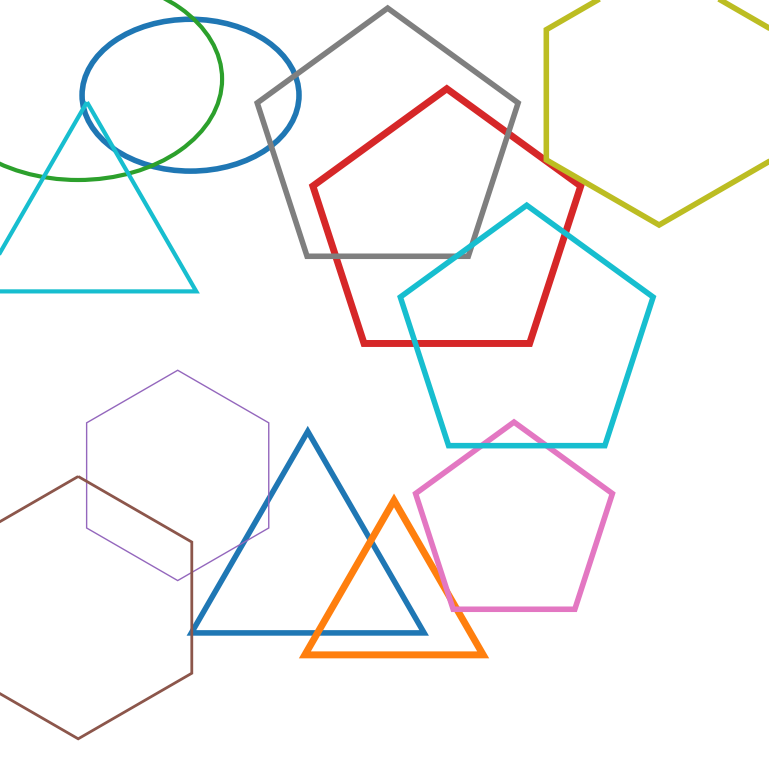[{"shape": "triangle", "thickness": 2, "radius": 0.87, "center": [0.4, 0.265]}, {"shape": "oval", "thickness": 2, "radius": 0.7, "center": [0.247, 0.876]}, {"shape": "triangle", "thickness": 2.5, "radius": 0.67, "center": [0.512, 0.216]}, {"shape": "oval", "thickness": 1.5, "radius": 0.94, "center": [0.101, 0.897]}, {"shape": "pentagon", "thickness": 2.5, "radius": 0.91, "center": [0.58, 0.702]}, {"shape": "hexagon", "thickness": 0.5, "radius": 0.68, "center": [0.231, 0.383]}, {"shape": "hexagon", "thickness": 1, "radius": 0.85, "center": [0.102, 0.211]}, {"shape": "pentagon", "thickness": 2, "radius": 0.67, "center": [0.668, 0.317]}, {"shape": "pentagon", "thickness": 2, "radius": 0.89, "center": [0.503, 0.811]}, {"shape": "hexagon", "thickness": 2, "radius": 0.85, "center": [0.856, 0.877]}, {"shape": "pentagon", "thickness": 2, "radius": 0.86, "center": [0.684, 0.561]}, {"shape": "triangle", "thickness": 1.5, "radius": 0.82, "center": [0.113, 0.704]}]